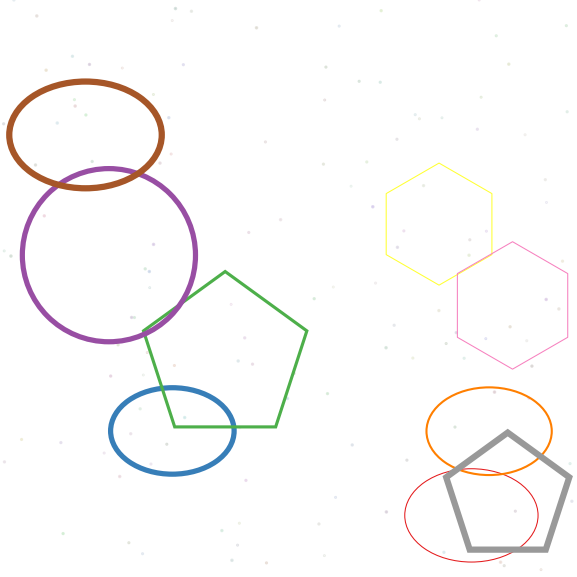[{"shape": "oval", "thickness": 0.5, "radius": 0.58, "center": [0.816, 0.107]}, {"shape": "oval", "thickness": 2.5, "radius": 0.53, "center": [0.298, 0.253]}, {"shape": "pentagon", "thickness": 1.5, "radius": 0.74, "center": [0.39, 0.38]}, {"shape": "circle", "thickness": 2.5, "radius": 0.75, "center": [0.189, 0.557]}, {"shape": "oval", "thickness": 1, "radius": 0.54, "center": [0.847, 0.252]}, {"shape": "hexagon", "thickness": 0.5, "radius": 0.53, "center": [0.76, 0.611]}, {"shape": "oval", "thickness": 3, "radius": 0.66, "center": [0.148, 0.766]}, {"shape": "hexagon", "thickness": 0.5, "radius": 0.55, "center": [0.888, 0.47]}, {"shape": "pentagon", "thickness": 3, "radius": 0.56, "center": [0.879, 0.138]}]